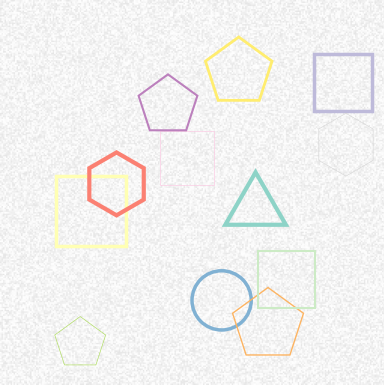[{"shape": "triangle", "thickness": 3, "radius": 0.45, "center": [0.664, 0.462]}, {"shape": "square", "thickness": 2.5, "radius": 0.45, "center": [0.237, 0.453]}, {"shape": "square", "thickness": 2.5, "radius": 0.37, "center": [0.891, 0.785]}, {"shape": "hexagon", "thickness": 3, "radius": 0.41, "center": [0.303, 0.522]}, {"shape": "circle", "thickness": 2.5, "radius": 0.38, "center": [0.576, 0.22]}, {"shape": "pentagon", "thickness": 1, "radius": 0.48, "center": [0.696, 0.156]}, {"shape": "pentagon", "thickness": 0.5, "radius": 0.35, "center": [0.208, 0.108]}, {"shape": "square", "thickness": 0.5, "radius": 0.35, "center": [0.486, 0.59]}, {"shape": "hexagon", "thickness": 0.5, "radius": 0.41, "center": [0.899, 0.624]}, {"shape": "pentagon", "thickness": 1.5, "radius": 0.4, "center": [0.436, 0.727]}, {"shape": "square", "thickness": 1.5, "radius": 0.37, "center": [0.745, 0.275]}, {"shape": "pentagon", "thickness": 2, "radius": 0.45, "center": [0.62, 0.813]}]